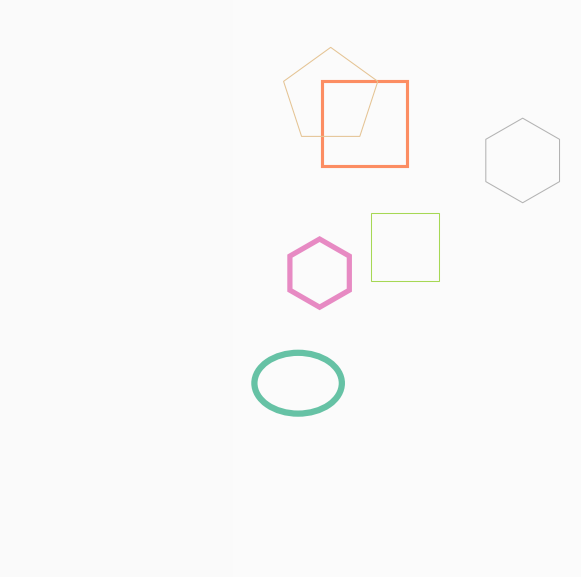[{"shape": "oval", "thickness": 3, "radius": 0.38, "center": [0.513, 0.336]}, {"shape": "square", "thickness": 1.5, "radius": 0.37, "center": [0.626, 0.785]}, {"shape": "hexagon", "thickness": 2.5, "radius": 0.3, "center": [0.55, 0.526]}, {"shape": "square", "thickness": 0.5, "radius": 0.29, "center": [0.696, 0.571]}, {"shape": "pentagon", "thickness": 0.5, "radius": 0.43, "center": [0.569, 0.832]}, {"shape": "hexagon", "thickness": 0.5, "radius": 0.37, "center": [0.899, 0.721]}]